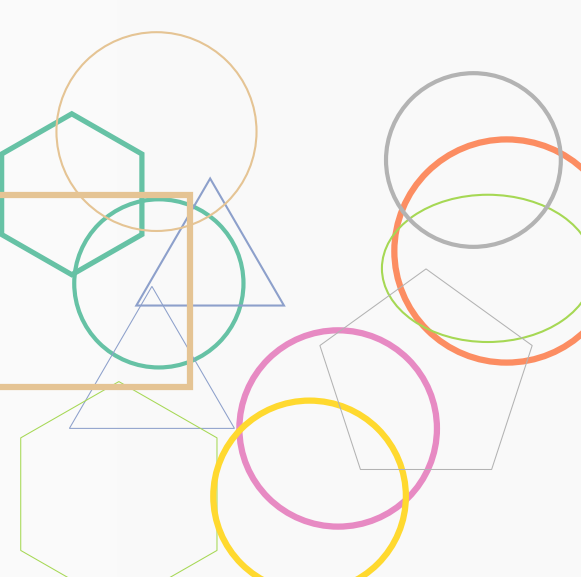[{"shape": "hexagon", "thickness": 2.5, "radius": 0.7, "center": [0.123, 0.663]}, {"shape": "circle", "thickness": 2, "radius": 0.73, "center": [0.273, 0.508]}, {"shape": "circle", "thickness": 3, "radius": 0.97, "center": [0.872, 0.564]}, {"shape": "triangle", "thickness": 1, "radius": 0.73, "center": [0.362, 0.543]}, {"shape": "triangle", "thickness": 0.5, "radius": 0.82, "center": [0.261, 0.339]}, {"shape": "circle", "thickness": 3, "radius": 0.85, "center": [0.582, 0.257]}, {"shape": "oval", "thickness": 1, "radius": 0.91, "center": [0.839, 0.534]}, {"shape": "hexagon", "thickness": 0.5, "radius": 0.97, "center": [0.204, 0.143]}, {"shape": "circle", "thickness": 3, "radius": 0.83, "center": [0.533, 0.14]}, {"shape": "square", "thickness": 3, "radius": 0.83, "center": [0.161, 0.495]}, {"shape": "circle", "thickness": 1, "radius": 0.86, "center": [0.269, 0.771]}, {"shape": "circle", "thickness": 2, "radius": 0.75, "center": [0.814, 0.722]}, {"shape": "pentagon", "thickness": 0.5, "radius": 0.96, "center": [0.733, 0.341]}]